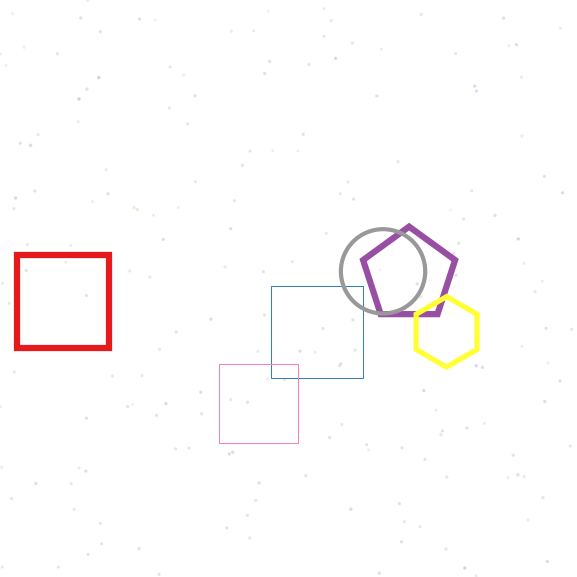[{"shape": "square", "thickness": 3, "radius": 0.4, "center": [0.109, 0.477]}, {"shape": "square", "thickness": 0.5, "radius": 0.4, "center": [0.549, 0.424]}, {"shape": "pentagon", "thickness": 3, "radius": 0.42, "center": [0.708, 0.523]}, {"shape": "hexagon", "thickness": 2.5, "radius": 0.3, "center": [0.773, 0.425]}, {"shape": "square", "thickness": 0.5, "radius": 0.34, "center": [0.448, 0.3]}, {"shape": "circle", "thickness": 2, "radius": 0.37, "center": [0.663, 0.529]}]